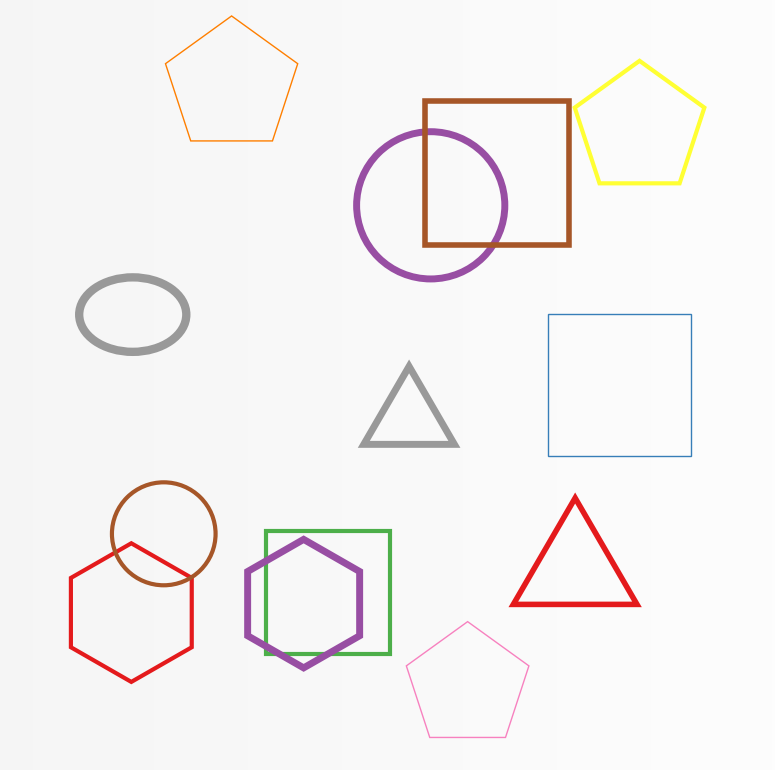[{"shape": "hexagon", "thickness": 1.5, "radius": 0.45, "center": [0.169, 0.204]}, {"shape": "triangle", "thickness": 2, "radius": 0.46, "center": [0.742, 0.261]}, {"shape": "square", "thickness": 0.5, "radius": 0.46, "center": [0.799, 0.5]}, {"shape": "square", "thickness": 1.5, "radius": 0.4, "center": [0.423, 0.231]}, {"shape": "hexagon", "thickness": 2.5, "radius": 0.42, "center": [0.392, 0.216]}, {"shape": "circle", "thickness": 2.5, "radius": 0.48, "center": [0.556, 0.733]}, {"shape": "pentagon", "thickness": 0.5, "radius": 0.45, "center": [0.299, 0.89]}, {"shape": "pentagon", "thickness": 1.5, "radius": 0.44, "center": [0.825, 0.833]}, {"shape": "square", "thickness": 2, "radius": 0.47, "center": [0.641, 0.775]}, {"shape": "circle", "thickness": 1.5, "radius": 0.33, "center": [0.211, 0.307]}, {"shape": "pentagon", "thickness": 0.5, "radius": 0.42, "center": [0.603, 0.11]}, {"shape": "triangle", "thickness": 2.5, "radius": 0.34, "center": [0.528, 0.457]}, {"shape": "oval", "thickness": 3, "radius": 0.35, "center": [0.171, 0.591]}]